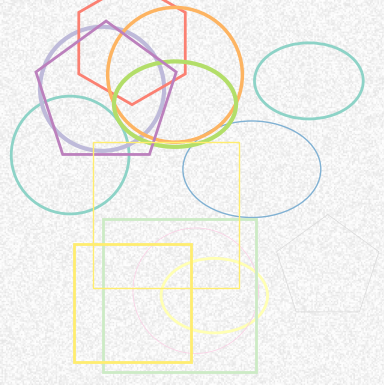[{"shape": "circle", "thickness": 2, "radius": 0.76, "center": [0.182, 0.597]}, {"shape": "oval", "thickness": 2, "radius": 0.71, "center": [0.802, 0.79]}, {"shape": "oval", "thickness": 2, "radius": 0.69, "center": [0.557, 0.232]}, {"shape": "circle", "thickness": 3, "radius": 0.81, "center": [0.265, 0.769]}, {"shape": "hexagon", "thickness": 2, "radius": 0.8, "center": [0.343, 0.888]}, {"shape": "oval", "thickness": 1, "radius": 0.9, "center": [0.654, 0.56]}, {"shape": "circle", "thickness": 2.5, "radius": 0.87, "center": [0.455, 0.806]}, {"shape": "oval", "thickness": 3, "radius": 0.79, "center": [0.455, 0.73]}, {"shape": "circle", "thickness": 0.5, "radius": 0.82, "center": [0.508, 0.245]}, {"shape": "pentagon", "thickness": 0.5, "radius": 0.7, "center": [0.851, 0.303]}, {"shape": "pentagon", "thickness": 2, "radius": 0.96, "center": [0.276, 0.754]}, {"shape": "square", "thickness": 2, "radius": 1.0, "center": [0.466, 0.233]}, {"shape": "square", "thickness": 1, "radius": 0.95, "center": [0.431, 0.441]}, {"shape": "square", "thickness": 2, "radius": 0.76, "center": [0.344, 0.212]}]